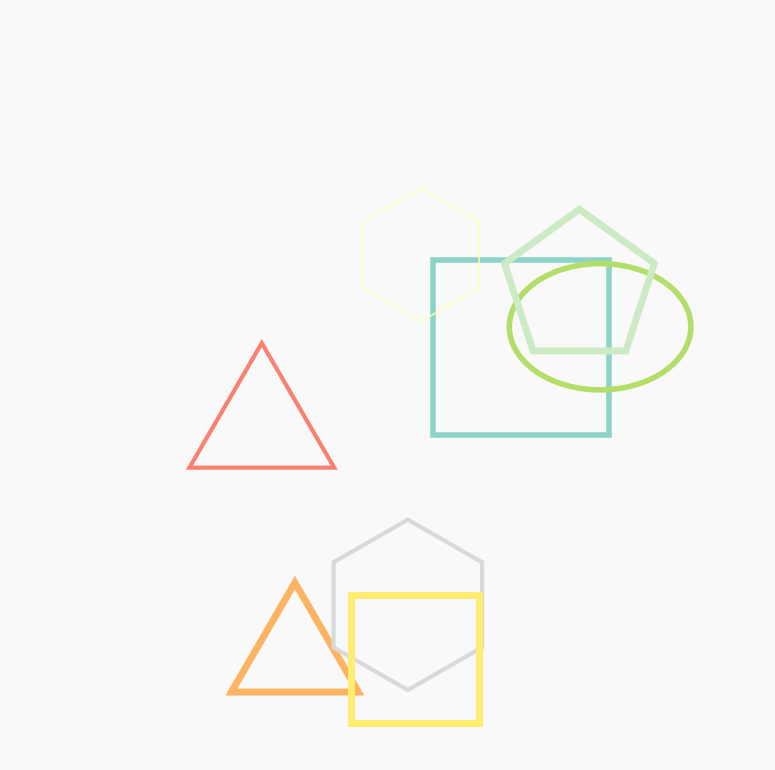[{"shape": "square", "thickness": 2, "radius": 0.57, "center": [0.672, 0.548]}, {"shape": "hexagon", "thickness": 0.5, "radius": 0.43, "center": [0.543, 0.669]}, {"shape": "triangle", "thickness": 1.5, "radius": 0.54, "center": [0.338, 0.447]}, {"shape": "triangle", "thickness": 2.5, "radius": 0.47, "center": [0.381, 0.149]}, {"shape": "oval", "thickness": 2, "radius": 0.59, "center": [0.774, 0.576]}, {"shape": "hexagon", "thickness": 1.5, "radius": 0.55, "center": [0.526, 0.214]}, {"shape": "pentagon", "thickness": 2.5, "radius": 0.51, "center": [0.748, 0.626]}, {"shape": "square", "thickness": 2.5, "radius": 0.41, "center": [0.535, 0.144]}]